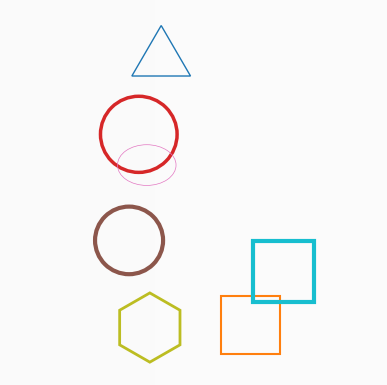[{"shape": "triangle", "thickness": 1, "radius": 0.44, "center": [0.416, 0.846]}, {"shape": "square", "thickness": 1.5, "radius": 0.38, "center": [0.646, 0.155]}, {"shape": "circle", "thickness": 2.5, "radius": 0.49, "center": [0.358, 0.651]}, {"shape": "circle", "thickness": 3, "radius": 0.44, "center": [0.333, 0.376]}, {"shape": "oval", "thickness": 0.5, "radius": 0.38, "center": [0.379, 0.571]}, {"shape": "hexagon", "thickness": 2, "radius": 0.45, "center": [0.387, 0.149]}, {"shape": "square", "thickness": 3, "radius": 0.4, "center": [0.732, 0.294]}]